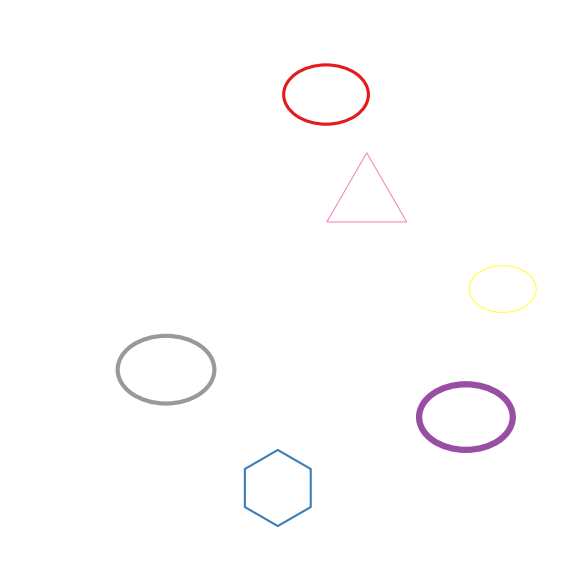[{"shape": "oval", "thickness": 1.5, "radius": 0.37, "center": [0.565, 0.835]}, {"shape": "hexagon", "thickness": 1, "radius": 0.33, "center": [0.481, 0.154]}, {"shape": "oval", "thickness": 3, "radius": 0.41, "center": [0.807, 0.277]}, {"shape": "oval", "thickness": 0.5, "radius": 0.29, "center": [0.87, 0.499]}, {"shape": "triangle", "thickness": 0.5, "radius": 0.4, "center": [0.635, 0.655]}, {"shape": "oval", "thickness": 2, "radius": 0.42, "center": [0.287, 0.359]}]